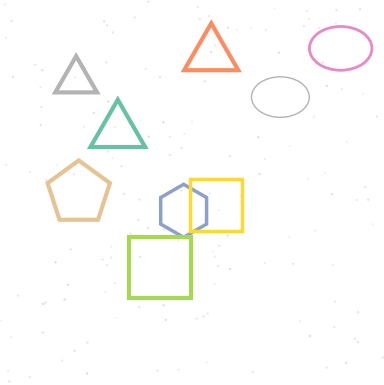[{"shape": "triangle", "thickness": 3, "radius": 0.41, "center": [0.306, 0.659]}, {"shape": "triangle", "thickness": 3, "radius": 0.41, "center": [0.549, 0.858]}, {"shape": "hexagon", "thickness": 2.5, "radius": 0.34, "center": [0.477, 0.452]}, {"shape": "oval", "thickness": 2, "radius": 0.41, "center": [0.885, 0.874]}, {"shape": "square", "thickness": 3, "radius": 0.4, "center": [0.415, 0.305]}, {"shape": "square", "thickness": 2.5, "radius": 0.34, "center": [0.562, 0.468]}, {"shape": "pentagon", "thickness": 3, "radius": 0.43, "center": [0.205, 0.498]}, {"shape": "oval", "thickness": 1, "radius": 0.38, "center": [0.728, 0.748]}, {"shape": "triangle", "thickness": 3, "radius": 0.31, "center": [0.198, 0.791]}]